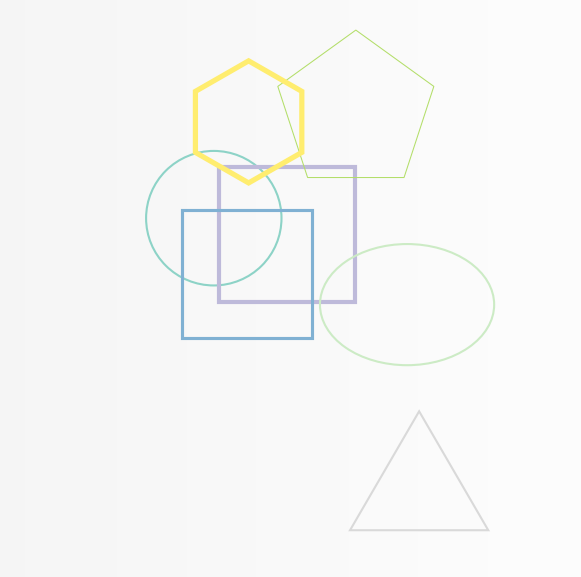[{"shape": "circle", "thickness": 1, "radius": 0.58, "center": [0.368, 0.621]}, {"shape": "square", "thickness": 2, "radius": 0.59, "center": [0.494, 0.593]}, {"shape": "square", "thickness": 1.5, "radius": 0.56, "center": [0.425, 0.525]}, {"shape": "pentagon", "thickness": 0.5, "radius": 0.71, "center": [0.612, 0.806]}, {"shape": "triangle", "thickness": 1, "radius": 0.69, "center": [0.721, 0.15]}, {"shape": "oval", "thickness": 1, "radius": 0.75, "center": [0.7, 0.472]}, {"shape": "hexagon", "thickness": 2.5, "radius": 0.53, "center": [0.428, 0.788]}]